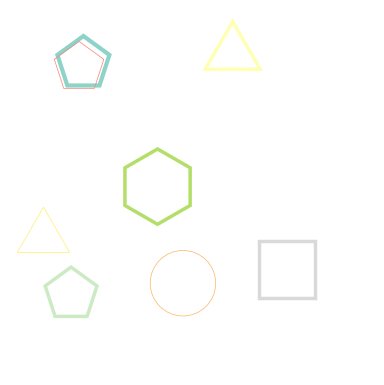[{"shape": "pentagon", "thickness": 3, "radius": 0.36, "center": [0.217, 0.835]}, {"shape": "triangle", "thickness": 2.5, "radius": 0.41, "center": [0.604, 0.862]}, {"shape": "pentagon", "thickness": 0.5, "radius": 0.34, "center": [0.205, 0.825]}, {"shape": "circle", "thickness": 0.5, "radius": 0.43, "center": [0.475, 0.264]}, {"shape": "hexagon", "thickness": 2.5, "radius": 0.49, "center": [0.409, 0.515]}, {"shape": "square", "thickness": 2.5, "radius": 0.37, "center": [0.745, 0.3]}, {"shape": "pentagon", "thickness": 2.5, "radius": 0.35, "center": [0.185, 0.235]}, {"shape": "triangle", "thickness": 0.5, "radius": 0.39, "center": [0.113, 0.384]}]